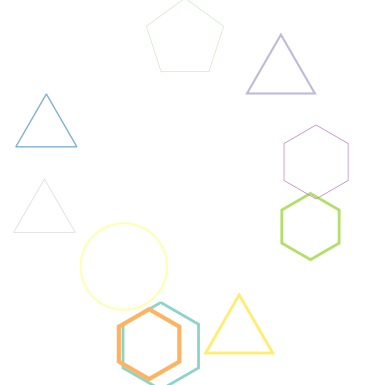[{"shape": "hexagon", "thickness": 2, "radius": 0.57, "center": [0.418, 0.101]}, {"shape": "circle", "thickness": 1.5, "radius": 0.56, "center": [0.321, 0.308]}, {"shape": "triangle", "thickness": 1.5, "radius": 0.51, "center": [0.73, 0.808]}, {"shape": "triangle", "thickness": 1, "radius": 0.46, "center": [0.12, 0.664]}, {"shape": "hexagon", "thickness": 3, "radius": 0.45, "center": [0.387, 0.106]}, {"shape": "hexagon", "thickness": 2, "radius": 0.43, "center": [0.806, 0.412]}, {"shape": "triangle", "thickness": 0.5, "radius": 0.46, "center": [0.115, 0.443]}, {"shape": "hexagon", "thickness": 0.5, "radius": 0.48, "center": [0.821, 0.579]}, {"shape": "pentagon", "thickness": 0.5, "radius": 0.53, "center": [0.48, 0.899]}, {"shape": "triangle", "thickness": 2, "radius": 0.5, "center": [0.621, 0.134]}]